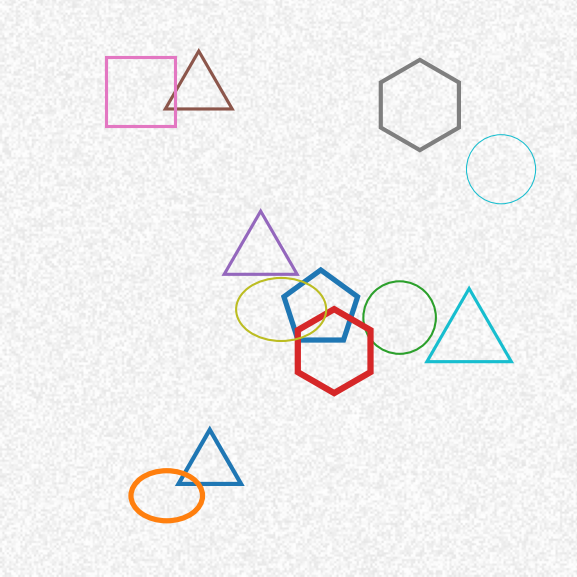[{"shape": "triangle", "thickness": 2, "radius": 0.31, "center": [0.363, 0.192]}, {"shape": "pentagon", "thickness": 2.5, "radius": 0.34, "center": [0.555, 0.465]}, {"shape": "oval", "thickness": 2.5, "radius": 0.31, "center": [0.289, 0.141]}, {"shape": "circle", "thickness": 1, "radius": 0.31, "center": [0.692, 0.449]}, {"shape": "hexagon", "thickness": 3, "radius": 0.36, "center": [0.579, 0.391]}, {"shape": "triangle", "thickness": 1.5, "radius": 0.36, "center": [0.451, 0.561]}, {"shape": "triangle", "thickness": 1.5, "radius": 0.33, "center": [0.344, 0.844]}, {"shape": "square", "thickness": 1.5, "radius": 0.3, "center": [0.244, 0.84]}, {"shape": "hexagon", "thickness": 2, "radius": 0.39, "center": [0.727, 0.817]}, {"shape": "oval", "thickness": 1, "radius": 0.39, "center": [0.487, 0.463]}, {"shape": "circle", "thickness": 0.5, "radius": 0.3, "center": [0.868, 0.706]}, {"shape": "triangle", "thickness": 1.5, "radius": 0.42, "center": [0.812, 0.415]}]